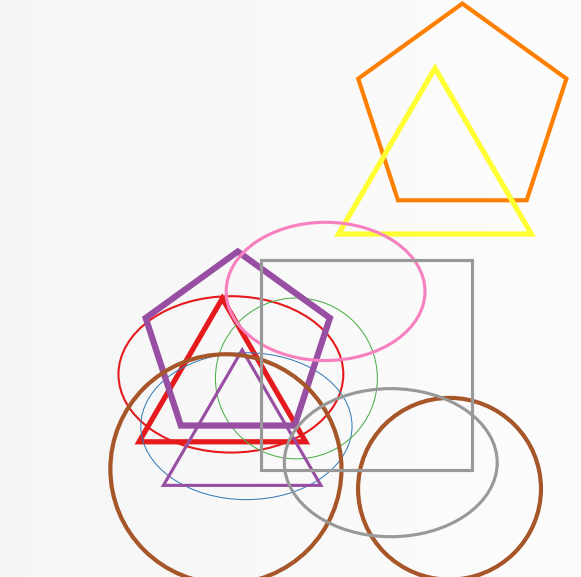[{"shape": "triangle", "thickness": 2.5, "radius": 0.83, "center": [0.383, 0.317]}, {"shape": "oval", "thickness": 1, "radius": 0.97, "center": [0.397, 0.351]}, {"shape": "oval", "thickness": 0.5, "radius": 0.91, "center": [0.424, 0.261]}, {"shape": "circle", "thickness": 0.5, "radius": 0.7, "center": [0.51, 0.344]}, {"shape": "pentagon", "thickness": 3, "radius": 0.83, "center": [0.409, 0.397]}, {"shape": "triangle", "thickness": 1.5, "radius": 0.78, "center": [0.417, 0.237]}, {"shape": "pentagon", "thickness": 2, "radius": 0.94, "center": [0.795, 0.805]}, {"shape": "triangle", "thickness": 2.5, "radius": 0.96, "center": [0.748, 0.69]}, {"shape": "circle", "thickness": 2, "radius": 0.79, "center": [0.773, 0.153]}, {"shape": "circle", "thickness": 2, "radius": 0.99, "center": [0.389, 0.187]}, {"shape": "oval", "thickness": 1.5, "radius": 0.86, "center": [0.56, 0.495]}, {"shape": "square", "thickness": 1.5, "radius": 0.91, "center": [0.63, 0.366]}, {"shape": "oval", "thickness": 1.5, "radius": 0.92, "center": [0.672, 0.198]}]